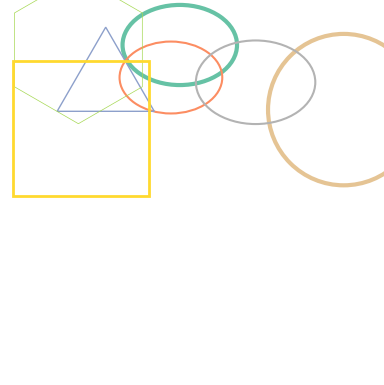[{"shape": "oval", "thickness": 3, "radius": 0.74, "center": [0.467, 0.883]}, {"shape": "oval", "thickness": 1.5, "radius": 0.67, "center": [0.444, 0.799]}, {"shape": "triangle", "thickness": 1, "radius": 0.73, "center": [0.275, 0.784]}, {"shape": "hexagon", "thickness": 0.5, "radius": 0.96, "center": [0.204, 0.87]}, {"shape": "square", "thickness": 2, "radius": 0.88, "center": [0.21, 0.667]}, {"shape": "circle", "thickness": 3, "radius": 0.98, "center": [0.893, 0.715]}, {"shape": "oval", "thickness": 1.5, "radius": 0.78, "center": [0.664, 0.786]}]